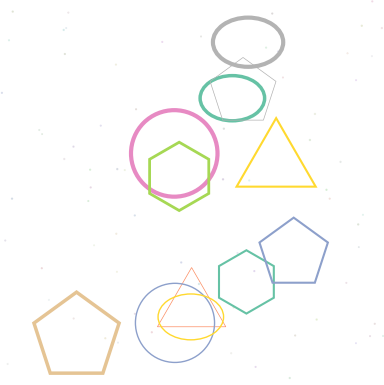[{"shape": "hexagon", "thickness": 1.5, "radius": 0.41, "center": [0.64, 0.268]}, {"shape": "oval", "thickness": 2.5, "radius": 0.42, "center": [0.604, 0.745]}, {"shape": "triangle", "thickness": 0.5, "radius": 0.51, "center": [0.498, 0.203]}, {"shape": "circle", "thickness": 1, "radius": 0.51, "center": [0.455, 0.161]}, {"shape": "pentagon", "thickness": 1.5, "radius": 0.47, "center": [0.763, 0.341]}, {"shape": "circle", "thickness": 3, "radius": 0.56, "center": [0.453, 0.602]}, {"shape": "hexagon", "thickness": 2, "radius": 0.44, "center": [0.465, 0.542]}, {"shape": "triangle", "thickness": 1.5, "radius": 0.59, "center": [0.717, 0.575]}, {"shape": "oval", "thickness": 1, "radius": 0.43, "center": [0.496, 0.177]}, {"shape": "pentagon", "thickness": 2.5, "radius": 0.58, "center": [0.199, 0.125]}, {"shape": "pentagon", "thickness": 0.5, "radius": 0.45, "center": [0.631, 0.761]}, {"shape": "oval", "thickness": 3, "radius": 0.46, "center": [0.644, 0.89]}]